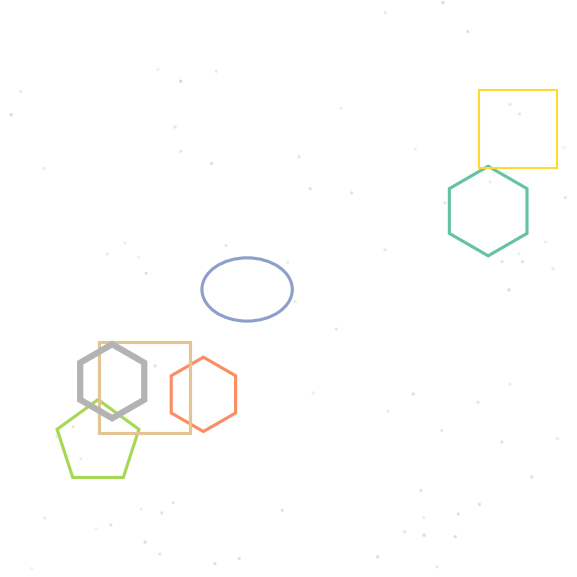[{"shape": "hexagon", "thickness": 1.5, "radius": 0.39, "center": [0.845, 0.634]}, {"shape": "hexagon", "thickness": 1.5, "radius": 0.32, "center": [0.352, 0.316]}, {"shape": "oval", "thickness": 1.5, "radius": 0.39, "center": [0.428, 0.498]}, {"shape": "pentagon", "thickness": 1.5, "radius": 0.37, "center": [0.17, 0.233]}, {"shape": "square", "thickness": 1, "radius": 0.34, "center": [0.896, 0.775]}, {"shape": "square", "thickness": 1.5, "radius": 0.39, "center": [0.25, 0.328]}, {"shape": "hexagon", "thickness": 3, "radius": 0.32, "center": [0.194, 0.339]}]